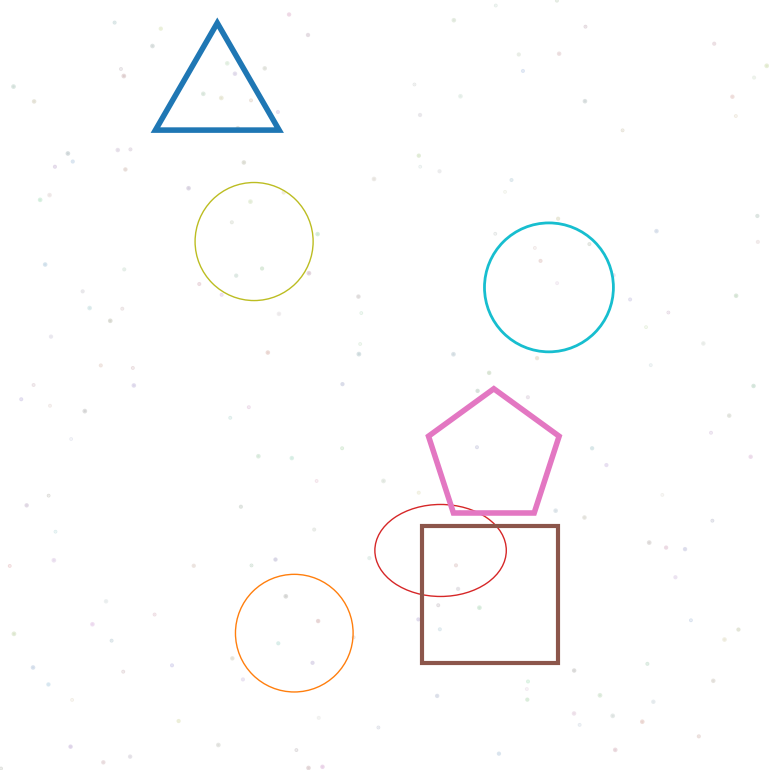[{"shape": "triangle", "thickness": 2, "radius": 0.46, "center": [0.282, 0.877]}, {"shape": "circle", "thickness": 0.5, "radius": 0.38, "center": [0.382, 0.178]}, {"shape": "oval", "thickness": 0.5, "radius": 0.43, "center": [0.572, 0.285]}, {"shape": "square", "thickness": 1.5, "radius": 0.44, "center": [0.637, 0.228]}, {"shape": "pentagon", "thickness": 2, "radius": 0.45, "center": [0.641, 0.406]}, {"shape": "circle", "thickness": 0.5, "radius": 0.38, "center": [0.33, 0.686]}, {"shape": "circle", "thickness": 1, "radius": 0.42, "center": [0.713, 0.627]}]